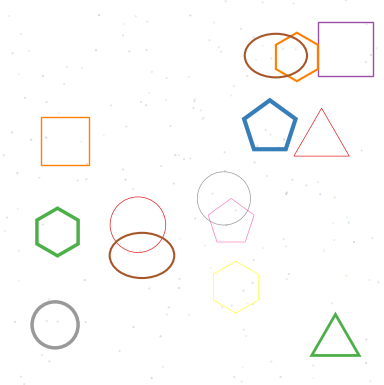[{"shape": "circle", "thickness": 0.5, "radius": 0.36, "center": [0.358, 0.416]}, {"shape": "triangle", "thickness": 0.5, "radius": 0.42, "center": [0.835, 0.636]}, {"shape": "pentagon", "thickness": 3, "radius": 0.35, "center": [0.701, 0.669]}, {"shape": "triangle", "thickness": 2, "radius": 0.36, "center": [0.871, 0.112]}, {"shape": "hexagon", "thickness": 2.5, "radius": 0.31, "center": [0.149, 0.397]}, {"shape": "square", "thickness": 1, "radius": 0.35, "center": [0.897, 0.874]}, {"shape": "square", "thickness": 1, "radius": 0.31, "center": [0.168, 0.634]}, {"shape": "hexagon", "thickness": 1.5, "radius": 0.31, "center": [0.771, 0.852]}, {"shape": "hexagon", "thickness": 0.5, "radius": 0.34, "center": [0.612, 0.254]}, {"shape": "oval", "thickness": 1.5, "radius": 0.4, "center": [0.717, 0.856]}, {"shape": "oval", "thickness": 1.5, "radius": 0.42, "center": [0.369, 0.337]}, {"shape": "pentagon", "thickness": 0.5, "radius": 0.31, "center": [0.6, 0.422]}, {"shape": "circle", "thickness": 2.5, "radius": 0.3, "center": [0.143, 0.156]}, {"shape": "circle", "thickness": 0.5, "radius": 0.35, "center": [0.582, 0.485]}]